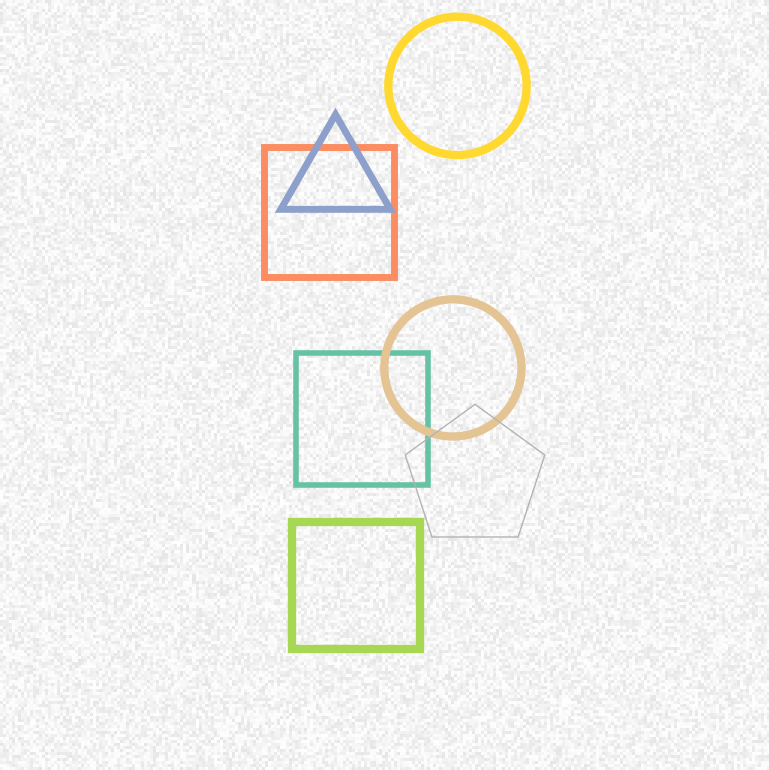[{"shape": "square", "thickness": 2, "radius": 0.43, "center": [0.47, 0.456]}, {"shape": "square", "thickness": 2.5, "radius": 0.42, "center": [0.428, 0.725]}, {"shape": "triangle", "thickness": 2.5, "radius": 0.41, "center": [0.436, 0.769]}, {"shape": "square", "thickness": 3, "radius": 0.41, "center": [0.462, 0.239]}, {"shape": "circle", "thickness": 3, "radius": 0.45, "center": [0.594, 0.888]}, {"shape": "circle", "thickness": 3, "radius": 0.45, "center": [0.588, 0.522]}, {"shape": "pentagon", "thickness": 0.5, "radius": 0.48, "center": [0.617, 0.38]}]